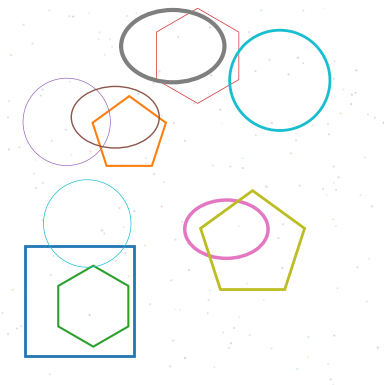[{"shape": "square", "thickness": 2, "radius": 0.71, "center": [0.206, 0.218]}, {"shape": "pentagon", "thickness": 1.5, "radius": 0.5, "center": [0.336, 0.65]}, {"shape": "hexagon", "thickness": 1.5, "radius": 0.53, "center": [0.242, 0.205]}, {"shape": "hexagon", "thickness": 0.5, "radius": 0.62, "center": [0.513, 0.855]}, {"shape": "circle", "thickness": 0.5, "radius": 0.57, "center": [0.173, 0.683]}, {"shape": "oval", "thickness": 1, "radius": 0.57, "center": [0.299, 0.696]}, {"shape": "oval", "thickness": 2.5, "radius": 0.54, "center": [0.588, 0.405]}, {"shape": "oval", "thickness": 3, "radius": 0.67, "center": [0.449, 0.88]}, {"shape": "pentagon", "thickness": 2, "radius": 0.71, "center": [0.656, 0.363]}, {"shape": "circle", "thickness": 0.5, "radius": 0.57, "center": [0.227, 0.42]}, {"shape": "circle", "thickness": 2, "radius": 0.65, "center": [0.727, 0.791]}]